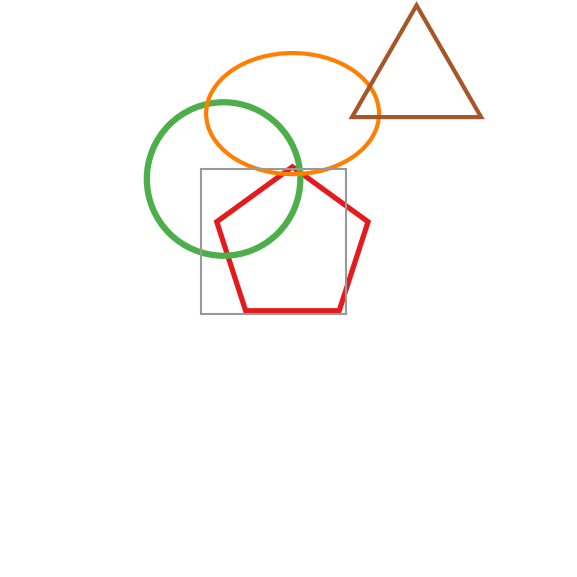[{"shape": "pentagon", "thickness": 2.5, "radius": 0.69, "center": [0.506, 0.573]}, {"shape": "circle", "thickness": 3, "radius": 0.66, "center": [0.387, 0.689]}, {"shape": "oval", "thickness": 2, "radius": 0.75, "center": [0.507, 0.802]}, {"shape": "triangle", "thickness": 2, "radius": 0.65, "center": [0.721, 0.861]}, {"shape": "square", "thickness": 1, "radius": 0.63, "center": [0.474, 0.581]}]